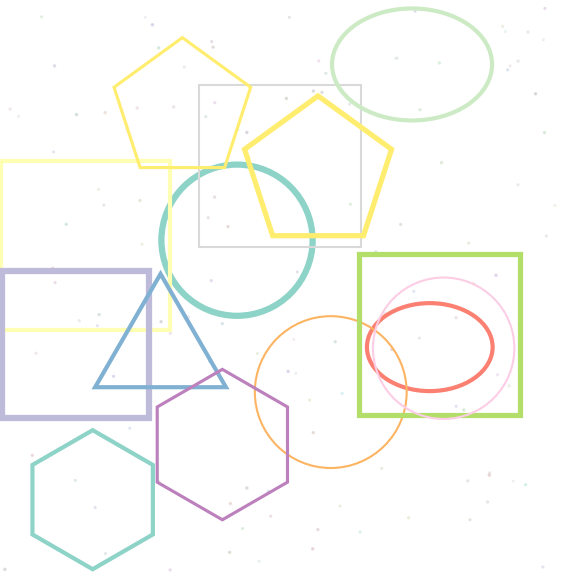[{"shape": "circle", "thickness": 3, "radius": 0.65, "center": [0.41, 0.583]}, {"shape": "hexagon", "thickness": 2, "radius": 0.6, "center": [0.16, 0.134]}, {"shape": "square", "thickness": 2, "radius": 0.73, "center": [0.148, 0.574]}, {"shape": "square", "thickness": 3, "radius": 0.64, "center": [0.131, 0.402]}, {"shape": "oval", "thickness": 2, "radius": 0.54, "center": [0.744, 0.398]}, {"shape": "triangle", "thickness": 2, "radius": 0.65, "center": [0.278, 0.394]}, {"shape": "circle", "thickness": 1, "radius": 0.66, "center": [0.573, 0.32]}, {"shape": "square", "thickness": 2.5, "radius": 0.69, "center": [0.761, 0.42]}, {"shape": "circle", "thickness": 1, "radius": 0.61, "center": [0.768, 0.396]}, {"shape": "square", "thickness": 1, "radius": 0.7, "center": [0.485, 0.712]}, {"shape": "hexagon", "thickness": 1.5, "radius": 0.65, "center": [0.385, 0.229]}, {"shape": "oval", "thickness": 2, "radius": 0.69, "center": [0.714, 0.888]}, {"shape": "pentagon", "thickness": 1.5, "radius": 0.62, "center": [0.316, 0.81]}, {"shape": "pentagon", "thickness": 2.5, "radius": 0.67, "center": [0.551, 0.699]}]